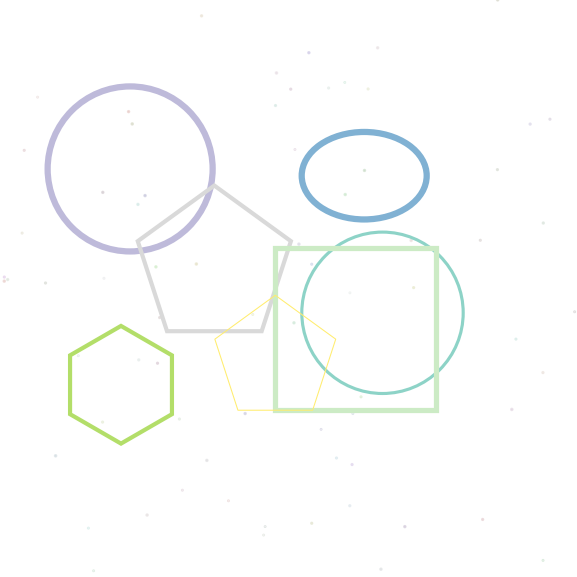[{"shape": "circle", "thickness": 1.5, "radius": 0.7, "center": [0.662, 0.457]}, {"shape": "circle", "thickness": 3, "radius": 0.71, "center": [0.225, 0.707]}, {"shape": "oval", "thickness": 3, "radius": 0.54, "center": [0.631, 0.695]}, {"shape": "hexagon", "thickness": 2, "radius": 0.51, "center": [0.21, 0.333]}, {"shape": "pentagon", "thickness": 2, "radius": 0.7, "center": [0.371, 0.538]}, {"shape": "square", "thickness": 2.5, "radius": 0.7, "center": [0.616, 0.43]}, {"shape": "pentagon", "thickness": 0.5, "radius": 0.55, "center": [0.477, 0.378]}]